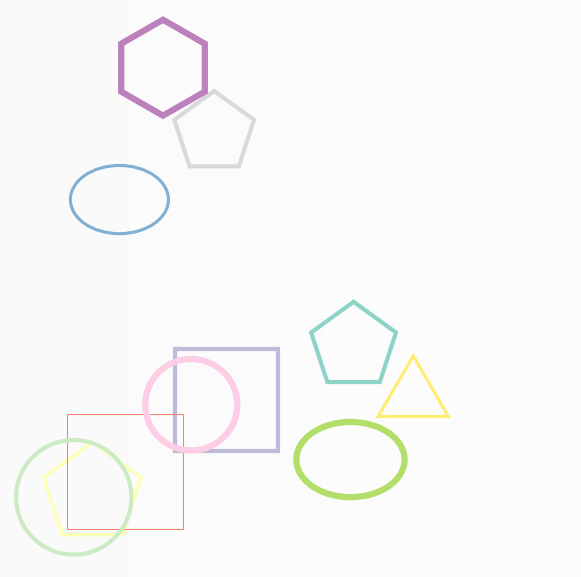[{"shape": "pentagon", "thickness": 2, "radius": 0.38, "center": [0.608, 0.4]}, {"shape": "pentagon", "thickness": 1.5, "radius": 0.44, "center": [0.159, 0.145]}, {"shape": "square", "thickness": 2, "radius": 0.44, "center": [0.389, 0.306]}, {"shape": "square", "thickness": 0.5, "radius": 0.5, "center": [0.215, 0.183]}, {"shape": "oval", "thickness": 1.5, "radius": 0.42, "center": [0.205, 0.654]}, {"shape": "oval", "thickness": 3, "radius": 0.47, "center": [0.603, 0.203]}, {"shape": "circle", "thickness": 3, "radius": 0.4, "center": [0.329, 0.298]}, {"shape": "pentagon", "thickness": 2, "radius": 0.36, "center": [0.368, 0.769]}, {"shape": "hexagon", "thickness": 3, "radius": 0.42, "center": [0.28, 0.882]}, {"shape": "circle", "thickness": 2, "radius": 0.5, "center": [0.127, 0.138]}, {"shape": "triangle", "thickness": 1.5, "radius": 0.35, "center": [0.711, 0.313]}]